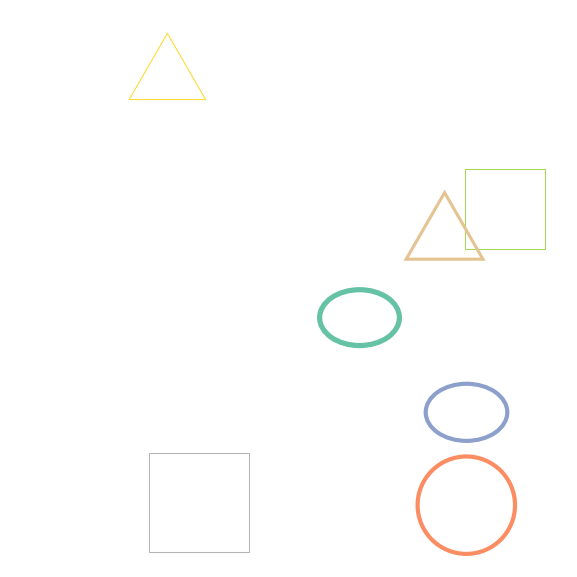[{"shape": "oval", "thickness": 2.5, "radius": 0.35, "center": [0.623, 0.449]}, {"shape": "circle", "thickness": 2, "radius": 0.42, "center": [0.807, 0.124]}, {"shape": "oval", "thickness": 2, "radius": 0.35, "center": [0.808, 0.285]}, {"shape": "square", "thickness": 0.5, "radius": 0.35, "center": [0.875, 0.637]}, {"shape": "triangle", "thickness": 0.5, "radius": 0.38, "center": [0.29, 0.865]}, {"shape": "triangle", "thickness": 1.5, "radius": 0.38, "center": [0.77, 0.589]}, {"shape": "square", "thickness": 0.5, "radius": 0.43, "center": [0.344, 0.129]}]